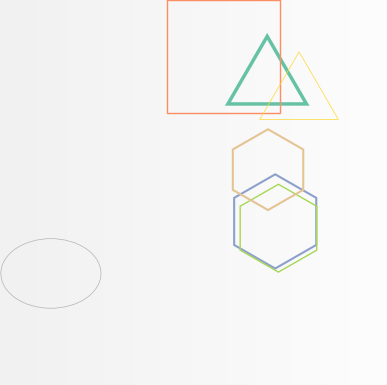[{"shape": "triangle", "thickness": 2.5, "radius": 0.59, "center": [0.69, 0.789]}, {"shape": "square", "thickness": 1, "radius": 0.73, "center": [0.576, 0.853]}, {"shape": "hexagon", "thickness": 1.5, "radius": 0.61, "center": [0.71, 0.425]}, {"shape": "hexagon", "thickness": 1, "radius": 0.57, "center": [0.719, 0.407]}, {"shape": "triangle", "thickness": 0.5, "radius": 0.59, "center": [0.772, 0.748]}, {"shape": "hexagon", "thickness": 1.5, "radius": 0.52, "center": [0.692, 0.559]}, {"shape": "oval", "thickness": 0.5, "radius": 0.65, "center": [0.131, 0.29]}]